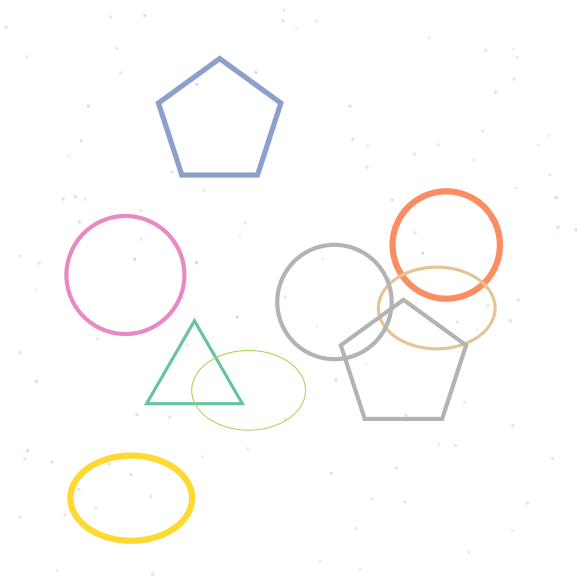[{"shape": "triangle", "thickness": 1.5, "radius": 0.48, "center": [0.337, 0.348]}, {"shape": "circle", "thickness": 3, "radius": 0.46, "center": [0.773, 0.575]}, {"shape": "pentagon", "thickness": 2.5, "radius": 0.56, "center": [0.38, 0.786]}, {"shape": "circle", "thickness": 2, "radius": 0.51, "center": [0.217, 0.523]}, {"shape": "oval", "thickness": 0.5, "radius": 0.49, "center": [0.43, 0.323]}, {"shape": "oval", "thickness": 3, "radius": 0.53, "center": [0.227, 0.137]}, {"shape": "oval", "thickness": 1.5, "radius": 0.51, "center": [0.756, 0.466]}, {"shape": "pentagon", "thickness": 2, "radius": 0.57, "center": [0.699, 0.366]}, {"shape": "circle", "thickness": 2, "radius": 0.5, "center": [0.579, 0.476]}]